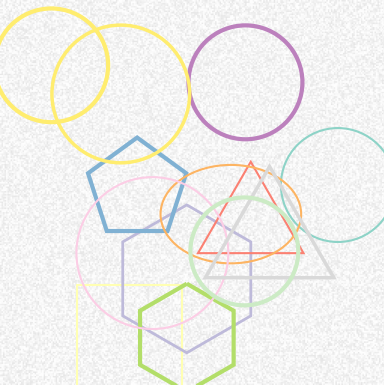[{"shape": "circle", "thickness": 1.5, "radius": 0.74, "center": [0.878, 0.519]}, {"shape": "square", "thickness": 1.5, "radius": 0.68, "center": [0.337, 0.125]}, {"shape": "hexagon", "thickness": 2, "radius": 0.96, "center": [0.485, 0.276]}, {"shape": "triangle", "thickness": 1.5, "radius": 0.79, "center": [0.651, 0.422]}, {"shape": "pentagon", "thickness": 3, "radius": 0.67, "center": [0.356, 0.508]}, {"shape": "oval", "thickness": 1.5, "radius": 0.91, "center": [0.6, 0.444]}, {"shape": "hexagon", "thickness": 3, "radius": 0.7, "center": [0.485, 0.123]}, {"shape": "circle", "thickness": 1.5, "radius": 0.99, "center": [0.396, 0.343]}, {"shape": "triangle", "thickness": 2.5, "radius": 0.96, "center": [0.7, 0.375]}, {"shape": "circle", "thickness": 3, "radius": 0.74, "center": [0.638, 0.786]}, {"shape": "circle", "thickness": 3, "radius": 0.7, "center": [0.635, 0.347]}, {"shape": "circle", "thickness": 3, "radius": 0.74, "center": [0.133, 0.83]}, {"shape": "circle", "thickness": 2.5, "radius": 0.89, "center": [0.314, 0.756]}]